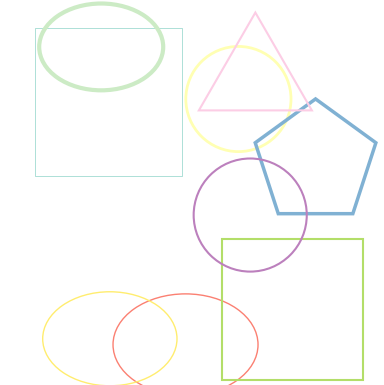[{"shape": "square", "thickness": 0.5, "radius": 0.96, "center": [0.281, 0.735]}, {"shape": "circle", "thickness": 2, "radius": 0.68, "center": [0.619, 0.743]}, {"shape": "oval", "thickness": 1, "radius": 0.94, "center": [0.482, 0.105]}, {"shape": "pentagon", "thickness": 2.5, "radius": 0.82, "center": [0.82, 0.578]}, {"shape": "square", "thickness": 1.5, "radius": 0.92, "center": [0.759, 0.195]}, {"shape": "triangle", "thickness": 1.5, "radius": 0.85, "center": [0.663, 0.798]}, {"shape": "circle", "thickness": 1.5, "radius": 0.73, "center": [0.65, 0.441]}, {"shape": "oval", "thickness": 3, "radius": 0.81, "center": [0.263, 0.878]}, {"shape": "oval", "thickness": 1, "radius": 0.87, "center": [0.285, 0.12]}]